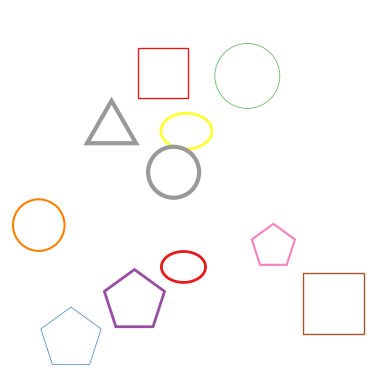[{"shape": "oval", "thickness": 2, "radius": 0.29, "center": [0.477, 0.307]}, {"shape": "square", "thickness": 1, "radius": 0.33, "center": [0.423, 0.811]}, {"shape": "pentagon", "thickness": 0.5, "radius": 0.41, "center": [0.184, 0.12]}, {"shape": "circle", "thickness": 0.5, "radius": 0.42, "center": [0.642, 0.803]}, {"shape": "pentagon", "thickness": 2, "radius": 0.41, "center": [0.349, 0.218]}, {"shape": "circle", "thickness": 1.5, "radius": 0.33, "center": [0.101, 0.415]}, {"shape": "oval", "thickness": 2, "radius": 0.33, "center": [0.484, 0.659]}, {"shape": "square", "thickness": 1, "radius": 0.39, "center": [0.867, 0.211]}, {"shape": "pentagon", "thickness": 1.5, "radius": 0.29, "center": [0.71, 0.36]}, {"shape": "circle", "thickness": 3, "radius": 0.33, "center": [0.451, 0.553]}, {"shape": "triangle", "thickness": 3, "radius": 0.37, "center": [0.29, 0.665]}]